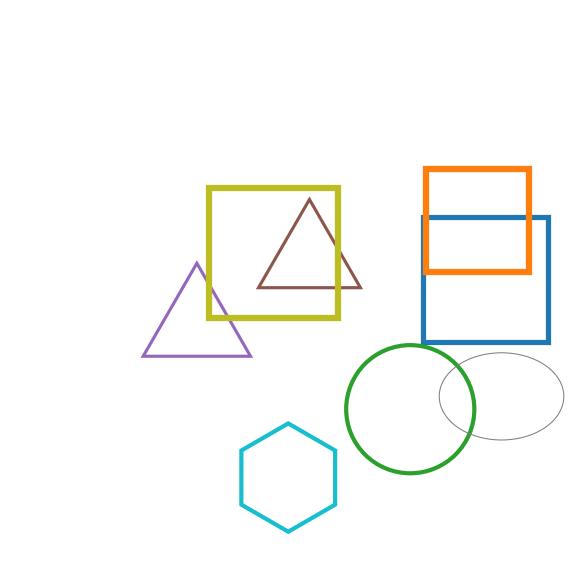[{"shape": "square", "thickness": 2.5, "radius": 0.54, "center": [0.84, 0.515]}, {"shape": "square", "thickness": 3, "radius": 0.45, "center": [0.828, 0.617]}, {"shape": "circle", "thickness": 2, "radius": 0.55, "center": [0.71, 0.291]}, {"shape": "triangle", "thickness": 1.5, "radius": 0.54, "center": [0.341, 0.436]}, {"shape": "triangle", "thickness": 1.5, "radius": 0.51, "center": [0.536, 0.552]}, {"shape": "oval", "thickness": 0.5, "radius": 0.54, "center": [0.868, 0.313]}, {"shape": "square", "thickness": 3, "radius": 0.56, "center": [0.473, 0.561]}, {"shape": "hexagon", "thickness": 2, "radius": 0.47, "center": [0.499, 0.172]}]